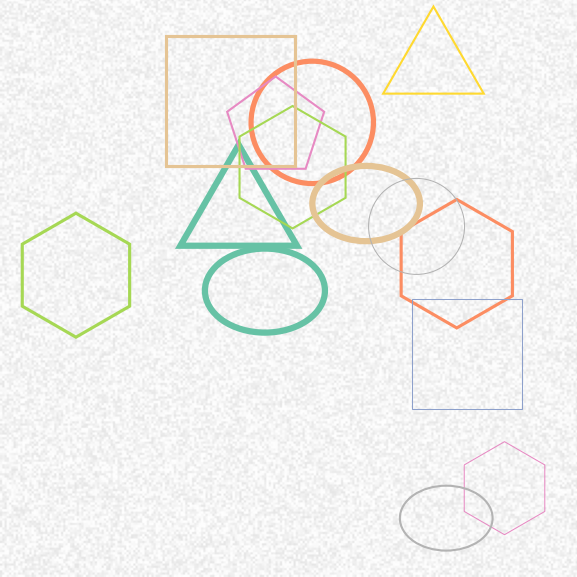[{"shape": "triangle", "thickness": 3, "radius": 0.58, "center": [0.413, 0.632]}, {"shape": "oval", "thickness": 3, "radius": 0.52, "center": [0.459, 0.496]}, {"shape": "circle", "thickness": 2.5, "radius": 0.53, "center": [0.541, 0.787]}, {"shape": "hexagon", "thickness": 1.5, "radius": 0.56, "center": [0.791, 0.543]}, {"shape": "square", "thickness": 0.5, "radius": 0.48, "center": [0.809, 0.387]}, {"shape": "hexagon", "thickness": 0.5, "radius": 0.4, "center": [0.874, 0.154]}, {"shape": "pentagon", "thickness": 1, "radius": 0.44, "center": [0.477, 0.778]}, {"shape": "hexagon", "thickness": 1, "radius": 0.53, "center": [0.507, 0.71]}, {"shape": "hexagon", "thickness": 1.5, "radius": 0.54, "center": [0.132, 0.523]}, {"shape": "triangle", "thickness": 1, "radius": 0.5, "center": [0.751, 0.887]}, {"shape": "oval", "thickness": 3, "radius": 0.47, "center": [0.634, 0.647]}, {"shape": "square", "thickness": 1.5, "radius": 0.56, "center": [0.399, 0.824]}, {"shape": "oval", "thickness": 1, "radius": 0.4, "center": [0.773, 0.102]}, {"shape": "circle", "thickness": 0.5, "radius": 0.42, "center": [0.721, 0.607]}]